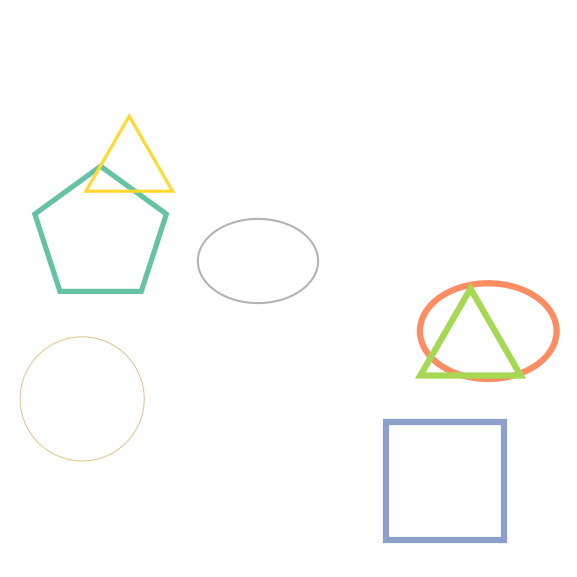[{"shape": "pentagon", "thickness": 2.5, "radius": 0.6, "center": [0.174, 0.591]}, {"shape": "oval", "thickness": 3, "radius": 0.59, "center": [0.846, 0.426]}, {"shape": "square", "thickness": 3, "radius": 0.51, "center": [0.77, 0.166]}, {"shape": "triangle", "thickness": 3, "radius": 0.5, "center": [0.815, 0.399]}, {"shape": "triangle", "thickness": 1.5, "radius": 0.43, "center": [0.224, 0.711]}, {"shape": "circle", "thickness": 0.5, "radius": 0.54, "center": [0.142, 0.308]}, {"shape": "oval", "thickness": 1, "radius": 0.52, "center": [0.447, 0.547]}]